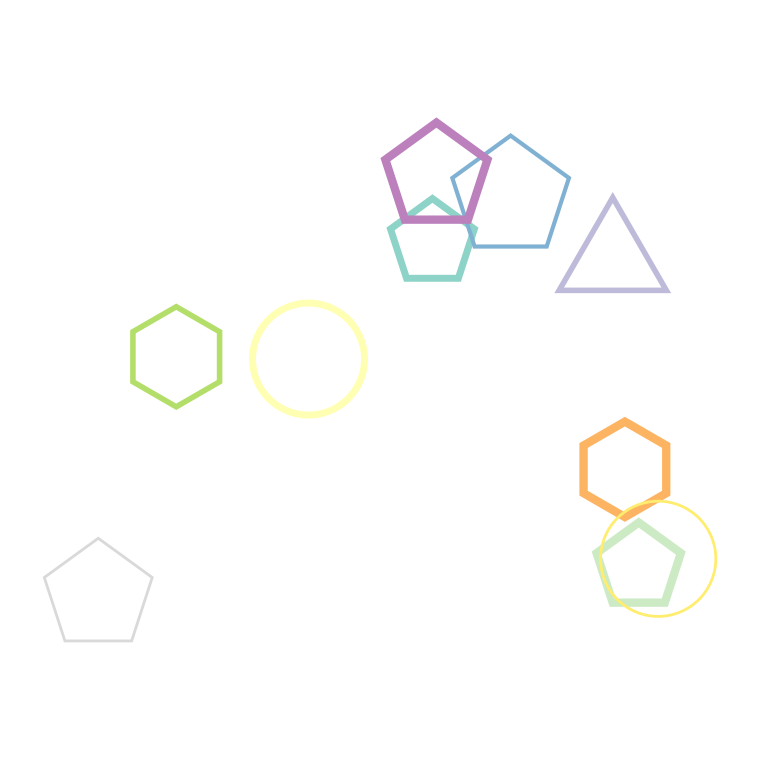[{"shape": "pentagon", "thickness": 2.5, "radius": 0.29, "center": [0.562, 0.685]}, {"shape": "circle", "thickness": 2.5, "radius": 0.36, "center": [0.401, 0.534]}, {"shape": "triangle", "thickness": 2, "radius": 0.4, "center": [0.796, 0.663]}, {"shape": "pentagon", "thickness": 1.5, "radius": 0.4, "center": [0.663, 0.744]}, {"shape": "hexagon", "thickness": 3, "radius": 0.31, "center": [0.812, 0.39]}, {"shape": "hexagon", "thickness": 2, "radius": 0.32, "center": [0.229, 0.537]}, {"shape": "pentagon", "thickness": 1, "radius": 0.37, "center": [0.128, 0.227]}, {"shape": "pentagon", "thickness": 3, "radius": 0.35, "center": [0.567, 0.771]}, {"shape": "pentagon", "thickness": 3, "radius": 0.29, "center": [0.83, 0.264]}, {"shape": "circle", "thickness": 1, "radius": 0.37, "center": [0.855, 0.274]}]